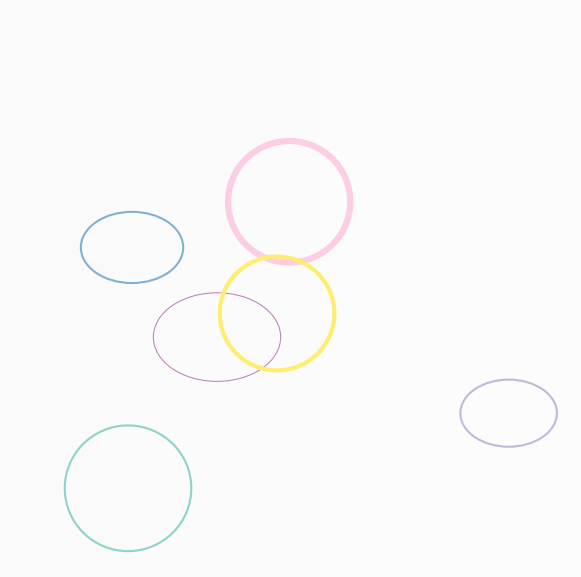[{"shape": "circle", "thickness": 1, "radius": 0.54, "center": [0.22, 0.154]}, {"shape": "oval", "thickness": 1, "radius": 0.42, "center": [0.875, 0.284]}, {"shape": "oval", "thickness": 1, "radius": 0.44, "center": [0.227, 0.571]}, {"shape": "circle", "thickness": 3, "radius": 0.53, "center": [0.497, 0.65]}, {"shape": "oval", "thickness": 0.5, "radius": 0.55, "center": [0.373, 0.415]}, {"shape": "circle", "thickness": 2, "radius": 0.49, "center": [0.477, 0.456]}]